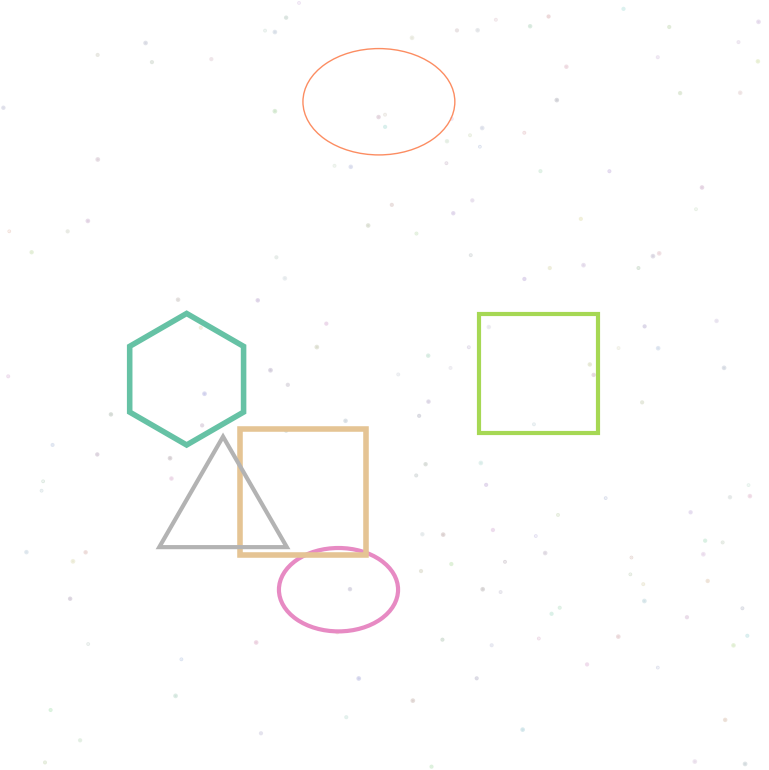[{"shape": "hexagon", "thickness": 2, "radius": 0.43, "center": [0.242, 0.507]}, {"shape": "oval", "thickness": 0.5, "radius": 0.49, "center": [0.492, 0.868]}, {"shape": "oval", "thickness": 1.5, "radius": 0.39, "center": [0.44, 0.234]}, {"shape": "square", "thickness": 1.5, "radius": 0.39, "center": [0.699, 0.515]}, {"shape": "square", "thickness": 2, "radius": 0.41, "center": [0.394, 0.361]}, {"shape": "triangle", "thickness": 1.5, "radius": 0.48, "center": [0.29, 0.337]}]